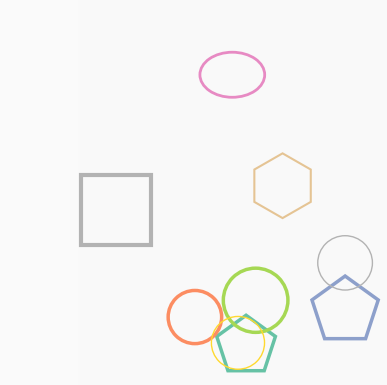[{"shape": "pentagon", "thickness": 2.5, "radius": 0.4, "center": [0.635, 0.102]}, {"shape": "circle", "thickness": 2.5, "radius": 0.35, "center": [0.503, 0.177]}, {"shape": "pentagon", "thickness": 2.5, "radius": 0.45, "center": [0.891, 0.193]}, {"shape": "oval", "thickness": 2, "radius": 0.42, "center": [0.599, 0.806]}, {"shape": "circle", "thickness": 2.5, "radius": 0.42, "center": [0.66, 0.22]}, {"shape": "circle", "thickness": 1, "radius": 0.34, "center": [0.614, 0.109]}, {"shape": "hexagon", "thickness": 1.5, "radius": 0.42, "center": [0.729, 0.518]}, {"shape": "square", "thickness": 3, "radius": 0.45, "center": [0.299, 0.454]}, {"shape": "circle", "thickness": 1, "radius": 0.35, "center": [0.891, 0.317]}]